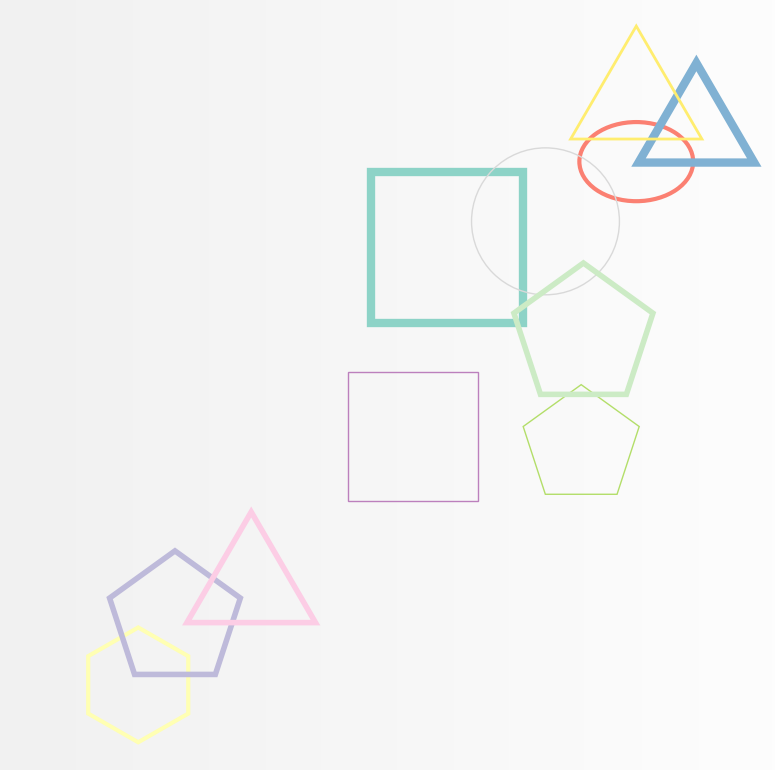[{"shape": "square", "thickness": 3, "radius": 0.49, "center": [0.577, 0.679]}, {"shape": "hexagon", "thickness": 1.5, "radius": 0.37, "center": [0.178, 0.111]}, {"shape": "pentagon", "thickness": 2, "radius": 0.44, "center": [0.226, 0.196]}, {"shape": "oval", "thickness": 1.5, "radius": 0.37, "center": [0.821, 0.79]}, {"shape": "triangle", "thickness": 3, "radius": 0.43, "center": [0.899, 0.832]}, {"shape": "pentagon", "thickness": 0.5, "radius": 0.39, "center": [0.75, 0.422]}, {"shape": "triangle", "thickness": 2, "radius": 0.48, "center": [0.324, 0.239]}, {"shape": "circle", "thickness": 0.5, "radius": 0.48, "center": [0.704, 0.713]}, {"shape": "square", "thickness": 0.5, "radius": 0.42, "center": [0.532, 0.434]}, {"shape": "pentagon", "thickness": 2, "radius": 0.47, "center": [0.753, 0.564]}, {"shape": "triangle", "thickness": 1, "radius": 0.49, "center": [0.821, 0.868]}]